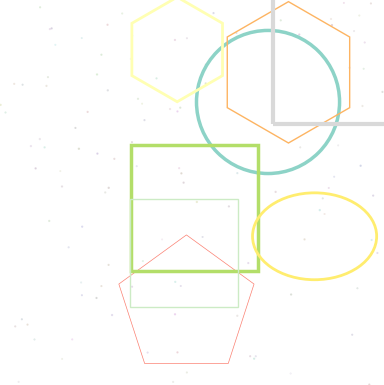[{"shape": "circle", "thickness": 2.5, "radius": 0.93, "center": [0.696, 0.735]}, {"shape": "hexagon", "thickness": 2, "radius": 0.68, "center": [0.46, 0.872]}, {"shape": "pentagon", "thickness": 0.5, "radius": 0.92, "center": [0.484, 0.205]}, {"shape": "hexagon", "thickness": 1, "radius": 0.92, "center": [0.749, 0.812]}, {"shape": "square", "thickness": 2.5, "radius": 0.82, "center": [0.505, 0.459]}, {"shape": "square", "thickness": 3, "radius": 0.82, "center": [0.874, 0.842]}, {"shape": "square", "thickness": 1, "radius": 0.7, "center": [0.478, 0.342]}, {"shape": "oval", "thickness": 2, "radius": 0.81, "center": [0.817, 0.386]}]